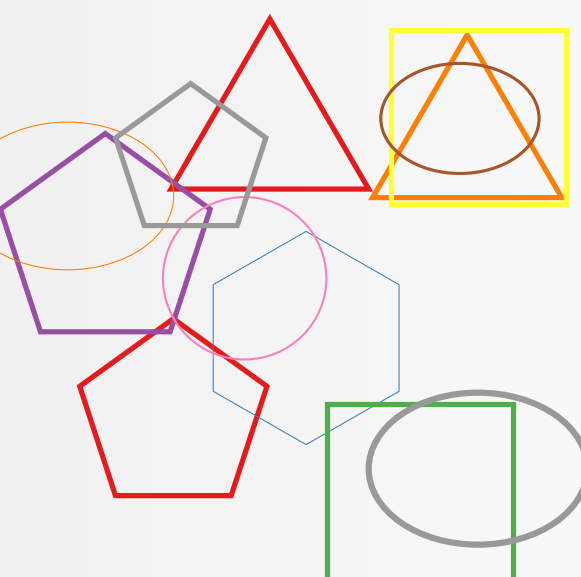[{"shape": "triangle", "thickness": 2.5, "radius": 0.98, "center": [0.464, 0.77]}, {"shape": "pentagon", "thickness": 2.5, "radius": 0.85, "center": [0.298, 0.278]}, {"shape": "hexagon", "thickness": 0.5, "radius": 0.92, "center": [0.527, 0.414]}, {"shape": "square", "thickness": 2.5, "radius": 0.8, "center": [0.723, 0.139]}, {"shape": "pentagon", "thickness": 2.5, "radius": 0.95, "center": [0.181, 0.578]}, {"shape": "oval", "thickness": 0.5, "radius": 0.91, "center": [0.116, 0.66]}, {"shape": "triangle", "thickness": 2.5, "radius": 0.94, "center": [0.804, 0.751]}, {"shape": "square", "thickness": 2.5, "radius": 0.75, "center": [0.824, 0.796]}, {"shape": "oval", "thickness": 1.5, "radius": 0.68, "center": [0.791, 0.794]}, {"shape": "circle", "thickness": 1, "radius": 0.7, "center": [0.421, 0.517]}, {"shape": "pentagon", "thickness": 2.5, "radius": 0.68, "center": [0.328, 0.718]}, {"shape": "oval", "thickness": 3, "radius": 0.94, "center": [0.822, 0.188]}]